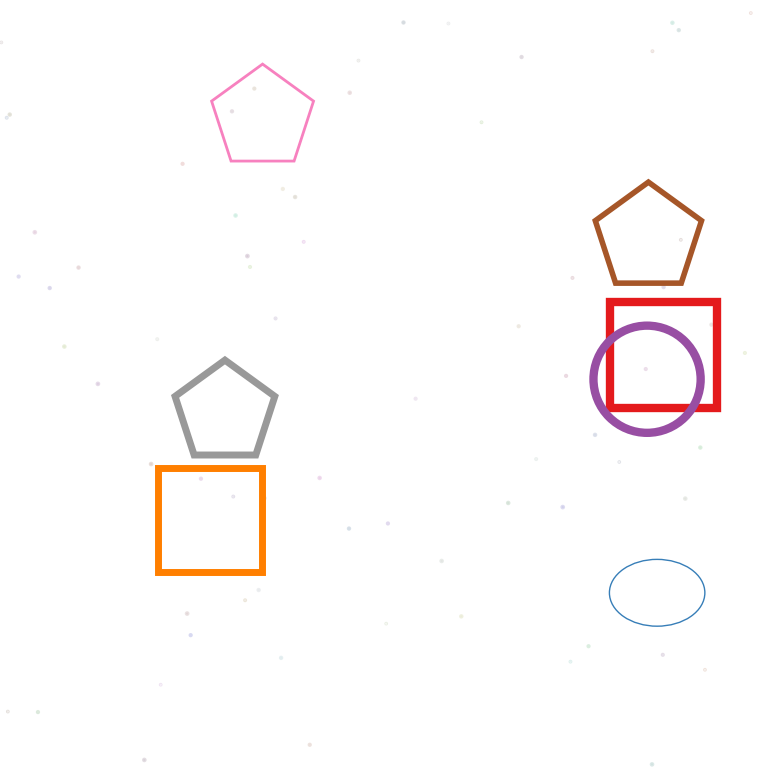[{"shape": "square", "thickness": 3, "radius": 0.35, "center": [0.862, 0.539]}, {"shape": "oval", "thickness": 0.5, "radius": 0.31, "center": [0.853, 0.23]}, {"shape": "circle", "thickness": 3, "radius": 0.35, "center": [0.84, 0.507]}, {"shape": "square", "thickness": 2.5, "radius": 0.34, "center": [0.273, 0.325]}, {"shape": "pentagon", "thickness": 2, "radius": 0.36, "center": [0.842, 0.691]}, {"shape": "pentagon", "thickness": 1, "radius": 0.35, "center": [0.341, 0.847]}, {"shape": "pentagon", "thickness": 2.5, "radius": 0.34, "center": [0.292, 0.464]}]